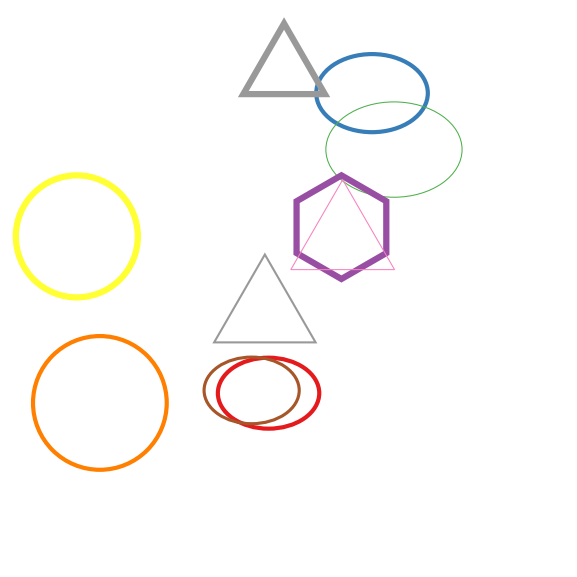[{"shape": "oval", "thickness": 2, "radius": 0.44, "center": [0.465, 0.318]}, {"shape": "oval", "thickness": 2, "radius": 0.48, "center": [0.644, 0.838]}, {"shape": "oval", "thickness": 0.5, "radius": 0.59, "center": [0.682, 0.74]}, {"shape": "hexagon", "thickness": 3, "radius": 0.45, "center": [0.591, 0.606]}, {"shape": "circle", "thickness": 2, "radius": 0.58, "center": [0.173, 0.301]}, {"shape": "circle", "thickness": 3, "radius": 0.53, "center": [0.133, 0.59]}, {"shape": "oval", "thickness": 1.5, "radius": 0.41, "center": [0.436, 0.323]}, {"shape": "triangle", "thickness": 0.5, "radius": 0.52, "center": [0.593, 0.584]}, {"shape": "triangle", "thickness": 3, "radius": 0.41, "center": [0.492, 0.877]}, {"shape": "triangle", "thickness": 1, "radius": 0.51, "center": [0.459, 0.457]}]